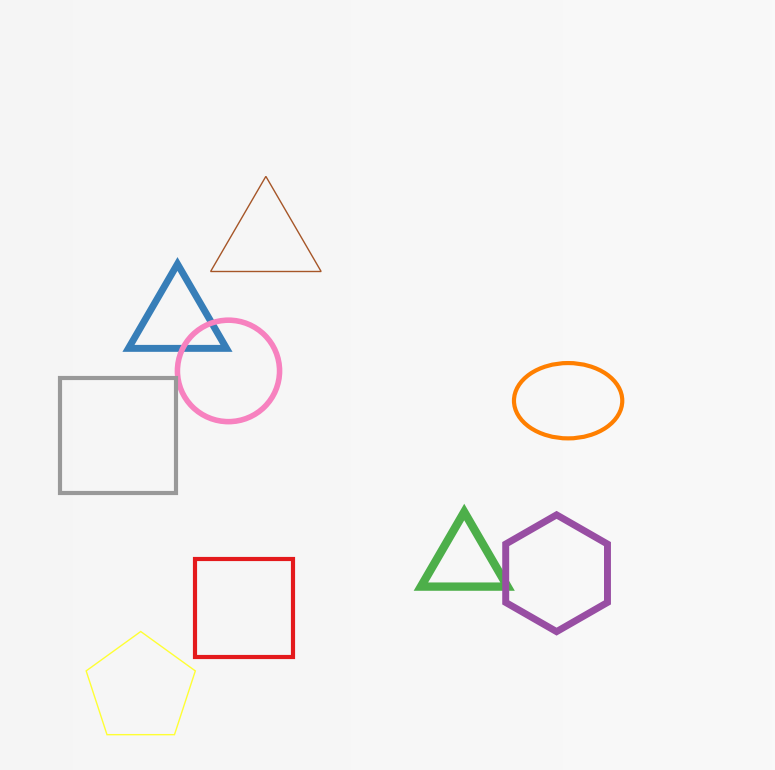[{"shape": "square", "thickness": 1.5, "radius": 0.32, "center": [0.315, 0.21]}, {"shape": "triangle", "thickness": 2.5, "radius": 0.37, "center": [0.229, 0.584]}, {"shape": "triangle", "thickness": 3, "radius": 0.32, "center": [0.599, 0.27]}, {"shape": "hexagon", "thickness": 2.5, "radius": 0.38, "center": [0.718, 0.256]}, {"shape": "oval", "thickness": 1.5, "radius": 0.35, "center": [0.733, 0.48]}, {"shape": "pentagon", "thickness": 0.5, "radius": 0.37, "center": [0.182, 0.106]}, {"shape": "triangle", "thickness": 0.5, "radius": 0.41, "center": [0.343, 0.689]}, {"shape": "circle", "thickness": 2, "radius": 0.33, "center": [0.295, 0.518]}, {"shape": "square", "thickness": 1.5, "radius": 0.37, "center": [0.152, 0.435]}]